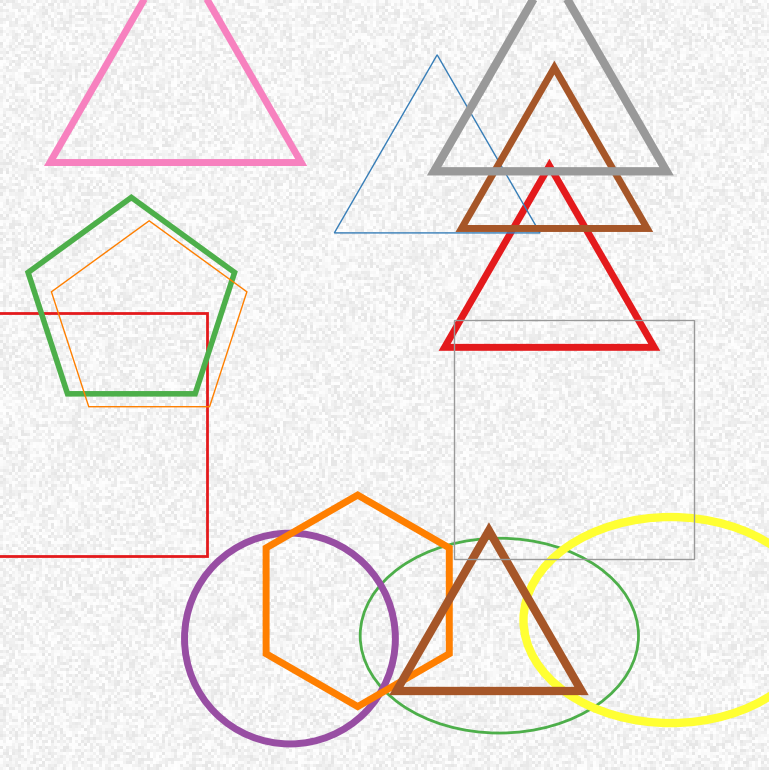[{"shape": "square", "thickness": 1, "radius": 0.79, "center": [0.112, 0.436]}, {"shape": "triangle", "thickness": 2.5, "radius": 0.79, "center": [0.714, 0.628]}, {"shape": "triangle", "thickness": 0.5, "radius": 0.77, "center": [0.568, 0.775]}, {"shape": "pentagon", "thickness": 2, "radius": 0.7, "center": [0.171, 0.603]}, {"shape": "oval", "thickness": 1, "radius": 0.9, "center": [0.649, 0.174]}, {"shape": "circle", "thickness": 2.5, "radius": 0.68, "center": [0.377, 0.171]}, {"shape": "pentagon", "thickness": 0.5, "radius": 0.67, "center": [0.194, 0.58]}, {"shape": "hexagon", "thickness": 2.5, "radius": 0.69, "center": [0.465, 0.22]}, {"shape": "oval", "thickness": 3, "radius": 0.96, "center": [0.871, 0.195]}, {"shape": "triangle", "thickness": 3, "radius": 0.69, "center": [0.635, 0.172]}, {"shape": "triangle", "thickness": 2.5, "radius": 0.7, "center": [0.72, 0.773]}, {"shape": "triangle", "thickness": 2.5, "radius": 0.94, "center": [0.228, 0.883]}, {"shape": "square", "thickness": 0.5, "radius": 0.78, "center": [0.745, 0.429]}, {"shape": "triangle", "thickness": 3, "radius": 0.87, "center": [0.715, 0.865]}]